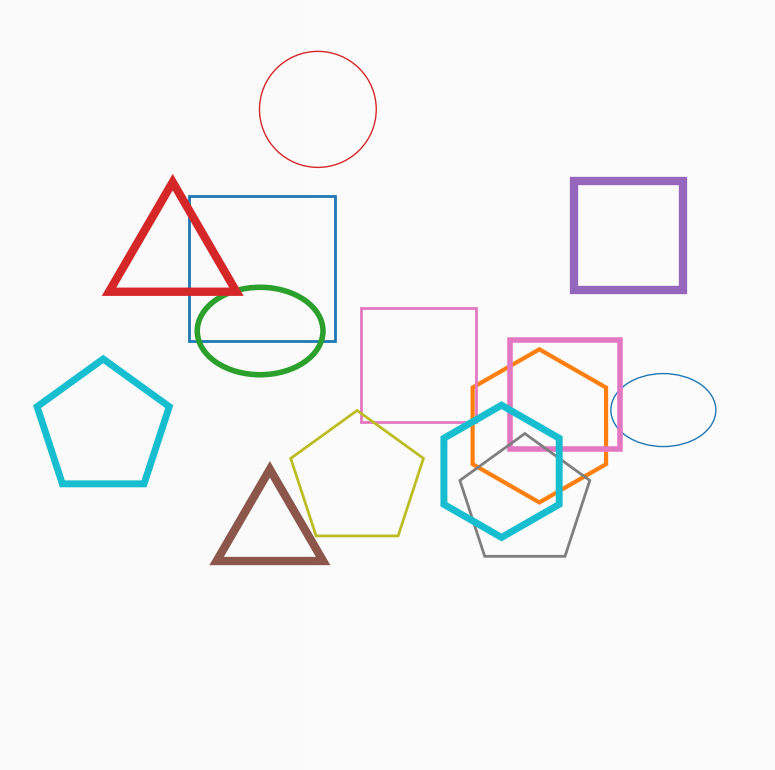[{"shape": "square", "thickness": 1, "radius": 0.47, "center": [0.339, 0.652]}, {"shape": "oval", "thickness": 0.5, "radius": 0.34, "center": [0.856, 0.467]}, {"shape": "hexagon", "thickness": 1.5, "radius": 0.5, "center": [0.696, 0.447]}, {"shape": "oval", "thickness": 2, "radius": 0.41, "center": [0.336, 0.57]}, {"shape": "triangle", "thickness": 3, "radius": 0.47, "center": [0.223, 0.669]}, {"shape": "circle", "thickness": 0.5, "radius": 0.38, "center": [0.41, 0.858]}, {"shape": "square", "thickness": 3, "radius": 0.35, "center": [0.811, 0.694]}, {"shape": "triangle", "thickness": 3, "radius": 0.4, "center": [0.348, 0.311]}, {"shape": "square", "thickness": 2, "radius": 0.36, "center": [0.729, 0.488]}, {"shape": "square", "thickness": 1, "radius": 0.37, "center": [0.54, 0.526]}, {"shape": "pentagon", "thickness": 1, "radius": 0.44, "center": [0.677, 0.349]}, {"shape": "pentagon", "thickness": 1, "radius": 0.45, "center": [0.461, 0.377]}, {"shape": "pentagon", "thickness": 2.5, "radius": 0.45, "center": [0.133, 0.444]}, {"shape": "hexagon", "thickness": 2.5, "radius": 0.43, "center": [0.647, 0.388]}]